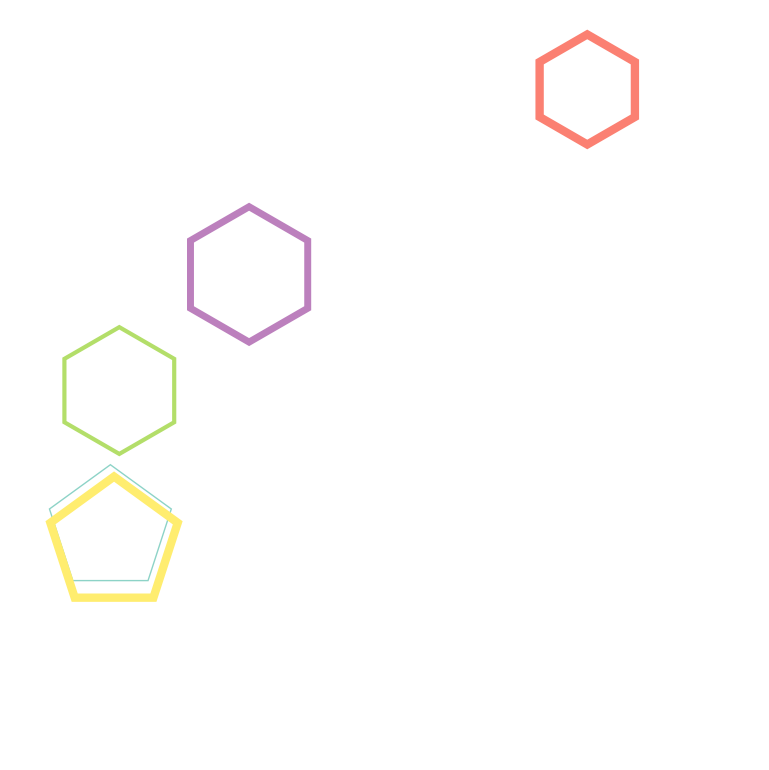[{"shape": "pentagon", "thickness": 0.5, "radius": 0.42, "center": [0.143, 0.313]}, {"shape": "hexagon", "thickness": 3, "radius": 0.36, "center": [0.763, 0.884]}, {"shape": "hexagon", "thickness": 1.5, "radius": 0.41, "center": [0.155, 0.493]}, {"shape": "hexagon", "thickness": 2.5, "radius": 0.44, "center": [0.324, 0.644]}, {"shape": "pentagon", "thickness": 3, "radius": 0.43, "center": [0.148, 0.294]}]